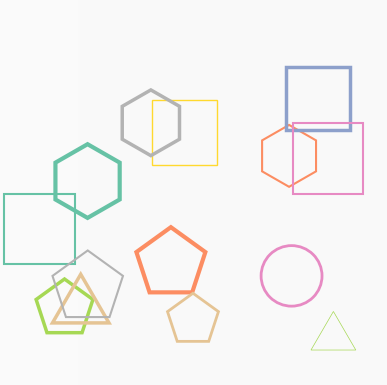[{"shape": "square", "thickness": 1.5, "radius": 0.45, "center": [0.102, 0.406]}, {"shape": "hexagon", "thickness": 3, "radius": 0.48, "center": [0.226, 0.53]}, {"shape": "hexagon", "thickness": 1.5, "radius": 0.4, "center": [0.746, 0.595]}, {"shape": "pentagon", "thickness": 3, "radius": 0.47, "center": [0.441, 0.316]}, {"shape": "square", "thickness": 2.5, "radius": 0.41, "center": [0.82, 0.744]}, {"shape": "circle", "thickness": 2, "radius": 0.39, "center": [0.752, 0.283]}, {"shape": "square", "thickness": 1.5, "radius": 0.46, "center": [0.846, 0.588]}, {"shape": "pentagon", "thickness": 2.5, "radius": 0.39, "center": [0.167, 0.198]}, {"shape": "triangle", "thickness": 0.5, "radius": 0.33, "center": [0.86, 0.124]}, {"shape": "square", "thickness": 1, "radius": 0.42, "center": [0.475, 0.656]}, {"shape": "triangle", "thickness": 2.5, "radius": 0.42, "center": [0.208, 0.203]}, {"shape": "pentagon", "thickness": 2, "radius": 0.35, "center": [0.498, 0.169]}, {"shape": "pentagon", "thickness": 1.5, "radius": 0.48, "center": [0.226, 0.254]}, {"shape": "hexagon", "thickness": 2.5, "radius": 0.43, "center": [0.389, 0.681]}]